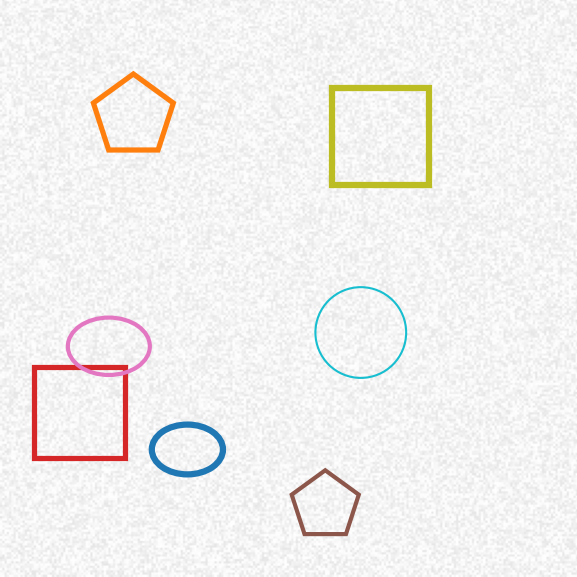[{"shape": "oval", "thickness": 3, "radius": 0.31, "center": [0.324, 0.221]}, {"shape": "pentagon", "thickness": 2.5, "radius": 0.36, "center": [0.231, 0.798]}, {"shape": "square", "thickness": 2.5, "radius": 0.39, "center": [0.138, 0.285]}, {"shape": "pentagon", "thickness": 2, "radius": 0.31, "center": [0.563, 0.124]}, {"shape": "oval", "thickness": 2, "radius": 0.35, "center": [0.188, 0.4]}, {"shape": "square", "thickness": 3, "radius": 0.42, "center": [0.658, 0.763]}, {"shape": "circle", "thickness": 1, "radius": 0.39, "center": [0.625, 0.423]}]